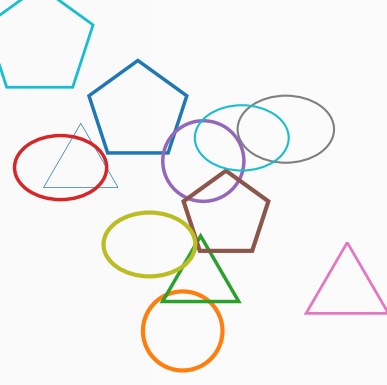[{"shape": "triangle", "thickness": 0.5, "radius": 0.56, "center": [0.209, 0.568]}, {"shape": "pentagon", "thickness": 2.5, "radius": 0.66, "center": [0.356, 0.71]}, {"shape": "circle", "thickness": 3, "radius": 0.51, "center": [0.472, 0.14]}, {"shape": "triangle", "thickness": 2.5, "radius": 0.57, "center": [0.518, 0.274]}, {"shape": "oval", "thickness": 2.5, "radius": 0.59, "center": [0.156, 0.565]}, {"shape": "circle", "thickness": 2.5, "radius": 0.52, "center": [0.525, 0.582]}, {"shape": "pentagon", "thickness": 3, "radius": 0.58, "center": [0.583, 0.442]}, {"shape": "triangle", "thickness": 2, "radius": 0.61, "center": [0.896, 0.247]}, {"shape": "oval", "thickness": 1.5, "radius": 0.62, "center": [0.738, 0.664]}, {"shape": "oval", "thickness": 3, "radius": 0.59, "center": [0.386, 0.365]}, {"shape": "pentagon", "thickness": 2, "radius": 0.72, "center": [0.102, 0.891]}, {"shape": "oval", "thickness": 1.5, "radius": 0.61, "center": [0.624, 0.642]}]